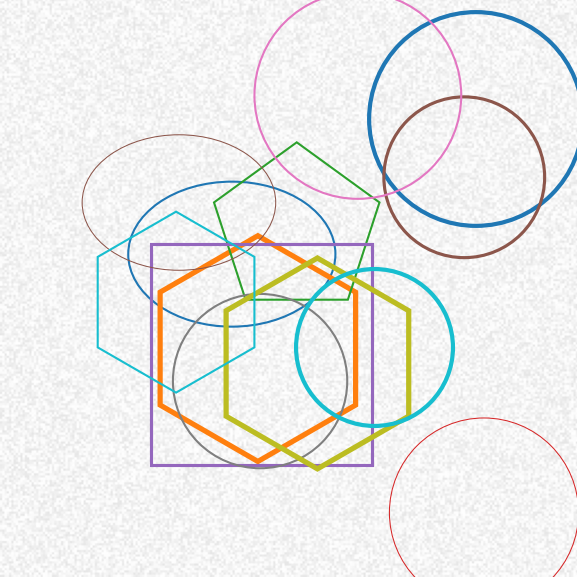[{"shape": "oval", "thickness": 1, "radius": 0.9, "center": [0.401, 0.559]}, {"shape": "circle", "thickness": 2, "radius": 0.93, "center": [0.824, 0.793]}, {"shape": "hexagon", "thickness": 2.5, "radius": 0.98, "center": [0.447, 0.395]}, {"shape": "pentagon", "thickness": 1, "radius": 0.75, "center": [0.514, 0.602]}, {"shape": "circle", "thickness": 0.5, "radius": 0.82, "center": [0.838, 0.112]}, {"shape": "square", "thickness": 1.5, "radius": 0.96, "center": [0.453, 0.385]}, {"shape": "circle", "thickness": 1.5, "radius": 0.7, "center": [0.804, 0.692]}, {"shape": "oval", "thickness": 0.5, "radius": 0.84, "center": [0.31, 0.648]}, {"shape": "circle", "thickness": 1, "radius": 0.9, "center": [0.62, 0.834]}, {"shape": "circle", "thickness": 1, "radius": 0.75, "center": [0.45, 0.339]}, {"shape": "hexagon", "thickness": 2.5, "radius": 0.91, "center": [0.55, 0.37]}, {"shape": "hexagon", "thickness": 1, "radius": 0.78, "center": [0.305, 0.476]}, {"shape": "circle", "thickness": 2, "radius": 0.68, "center": [0.649, 0.397]}]